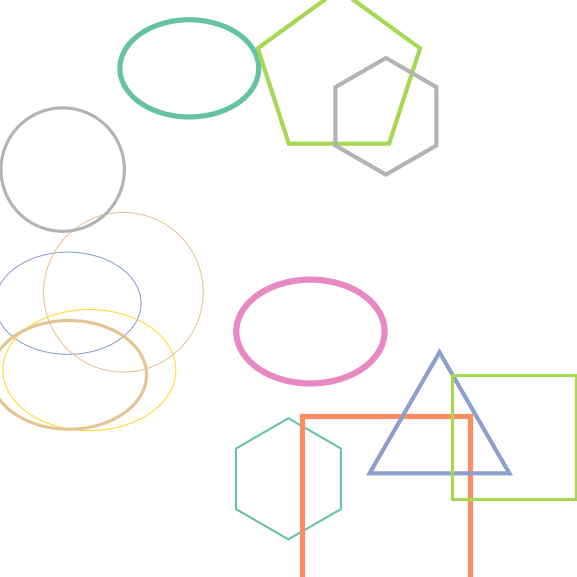[{"shape": "hexagon", "thickness": 1, "radius": 0.52, "center": [0.499, 0.17]}, {"shape": "oval", "thickness": 2.5, "radius": 0.6, "center": [0.328, 0.881]}, {"shape": "square", "thickness": 2.5, "radius": 0.72, "center": [0.668, 0.134]}, {"shape": "triangle", "thickness": 2, "radius": 0.7, "center": [0.761, 0.249]}, {"shape": "oval", "thickness": 0.5, "radius": 0.63, "center": [0.118, 0.474]}, {"shape": "oval", "thickness": 3, "radius": 0.64, "center": [0.538, 0.425]}, {"shape": "pentagon", "thickness": 2, "radius": 0.74, "center": [0.587, 0.87]}, {"shape": "square", "thickness": 1.5, "radius": 0.54, "center": [0.89, 0.242]}, {"shape": "oval", "thickness": 0.5, "radius": 0.75, "center": [0.155, 0.358]}, {"shape": "oval", "thickness": 1.5, "radius": 0.67, "center": [0.119, 0.35]}, {"shape": "circle", "thickness": 0.5, "radius": 0.69, "center": [0.214, 0.493]}, {"shape": "hexagon", "thickness": 2, "radius": 0.5, "center": [0.668, 0.798]}, {"shape": "circle", "thickness": 1.5, "radius": 0.53, "center": [0.109, 0.705]}]